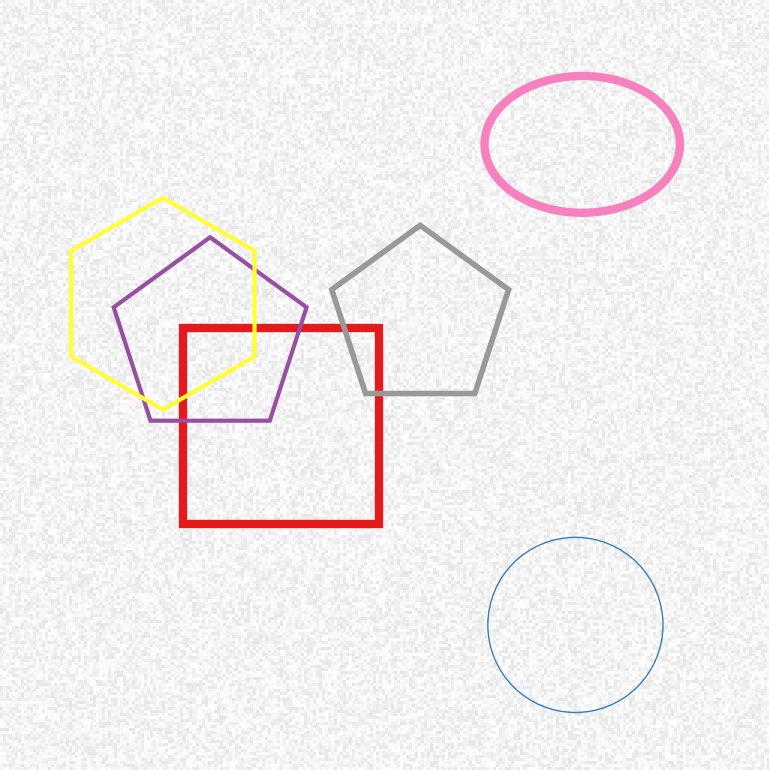[{"shape": "square", "thickness": 3, "radius": 0.64, "center": [0.365, 0.447]}, {"shape": "circle", "thickness": 0.5, "radius": 0.57, "center": [0.747, 0.188]}, {"shape": "pentagon", "thickness": 1.5, "radius": 0.66, "center": [0.273, 0.56]}, {"shape": "hexagon", "thickness": 1.5, "radius": 0.69, "center": [0.212, 0.606]}, {"shape": "oval", "thickness": 3, "radius": 0.63, "center": [0.756, 0.813]}, {"shape": "pentagon", "thickness": 2, "radius": 0.6, "center": [0.546, 0.587]}]